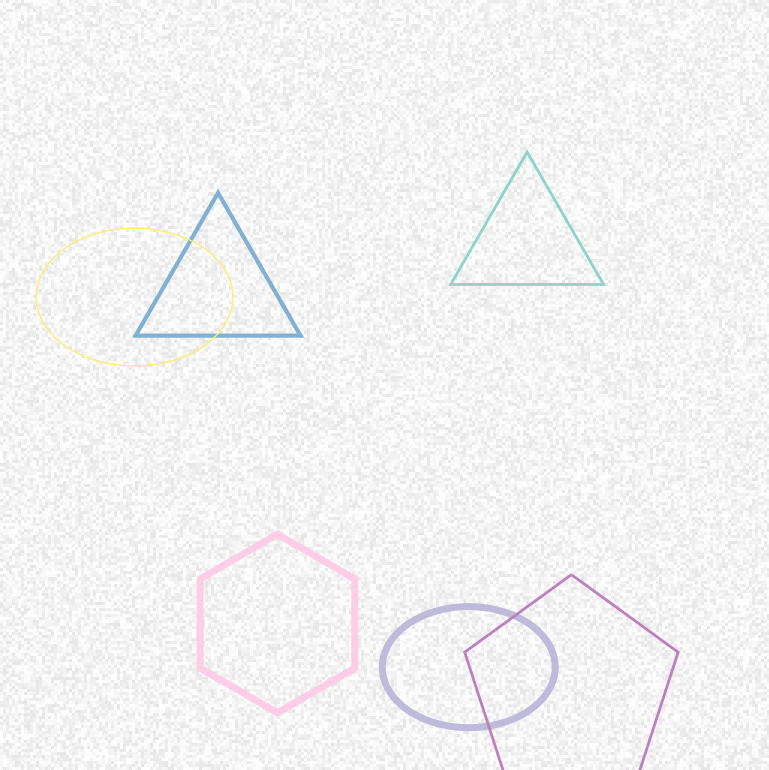[{"shape": "triangle", "thickness": 1, "radius": 0.57, "center": [0.685, 0.688]}, {"shape": "oval", "thickness": 2.5, "radius": 0.56, "center": [0.609, 0.134]}, {"shape": "triangle", "thickness": 1.5, "radius": 0.62, "center": [0.283, 0.626]}, {"shape": "hexagon", "thickness": 2.5, "radius": 0.58, "center": [0.36, 0.19]}, {"shape": "pentagon", "thickness": 1, "radius": 0.73, "center": [0.742, 0.108]}, {"shape": "oval", "thickness": 0.5, "radius": 0.64, "center": [0.175, 0.614]}]